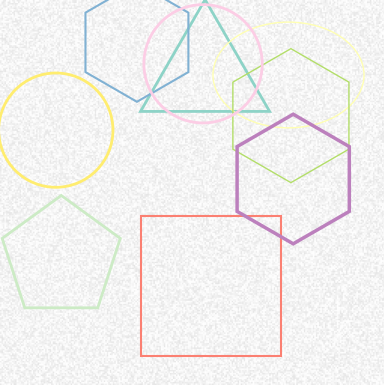[{"shape": "triangle", "thickness": 2, "radius": 0.97, "center": [0.533, 0.807]}, {"shape": "oval", "thickness": 1, "radius": 0.98, "center": [0.749, 0.805]}, {"shape": "square", "thickness": 1.5, "radius": 0.91, "center": [0.549, 0.258]}, {"shape": "hexagon", "thickness": 1.5, "radius": 0.77, "center": [0.356, 0.89]}, {"shape": "hexagon", "thickness": 1, "radius": 0.87, "center": [0.756, 0.7]}, {"shape": "circle", "thickness": 2, "radius": 0.77, "center": [0.527, 0.834]}, {"shape": "hexagon", "thickness": 2.5, "radius": 0.84, "center": [0.762, 0.535]}, {"shape": "pentagon", "thickness": 2, "radius": 0.81, "center": [0.159, 0.331]}, {"shape": "circle", "thickness": 2, "radius": 0.74, "center": [0.145, 0.662]}]